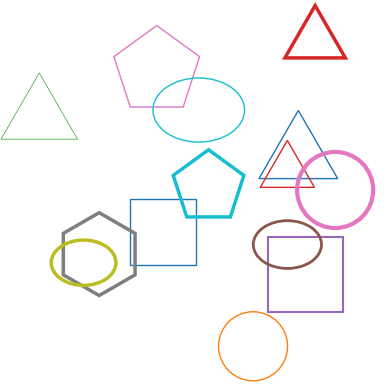[{"shape": "triangle", "thickness": 1, "radius": 0.59, "center": [0.775, 0.595]}, {"shape": "square", "thickness": 1, "radius": 0.43, "center": [0.422, 0.398]}, {"shape": "circle", "thickness": 1, "radius": 0.45, "center": [0.657, 0.101]}, {"shape": "triangle", "thickness": 0.5, "radius": 0.57, "center": [0.102, 0.696]}, {"shape": "triangle", "thickness": 2.5, "radius": 0.45, "center": [0.818, 0.895]}, {"shape": "triangle", "thickness": 1, "radius": 0.41, "center": [0.746, 0.554]}, {"shape": "square", "thickness": 1.5, "radius": 0.49, "center": [0.793, 0.287]}, {"shape": "oval", "thickness": 2, "radius": 0.44, "center": [0.746, 0.365]}, {"shape": "circle", "thickness": 3, "radius": 0.49, "center": [0.871, 0.507]}, {"shape": "pentagon", "thickness": 1, "radius": 0.58, "center": [0.407, 0.817]}, {"shape": "hexagon", "thickness": 2.5, "radius": 0.54, "center": [0.258, 0.34]}, {"shape": "oval", "thickness": 2.5, "radius": 0.42, "center": [0.217, 0.318]}, {"shape": "oval", "thickness": 1, "radius": 0.59, "center": [0.516, 0.714]}, {"shape": "pentagon", "thickness": 2.5, "radius": 0.48, "center": [0.542, 0.515]}]